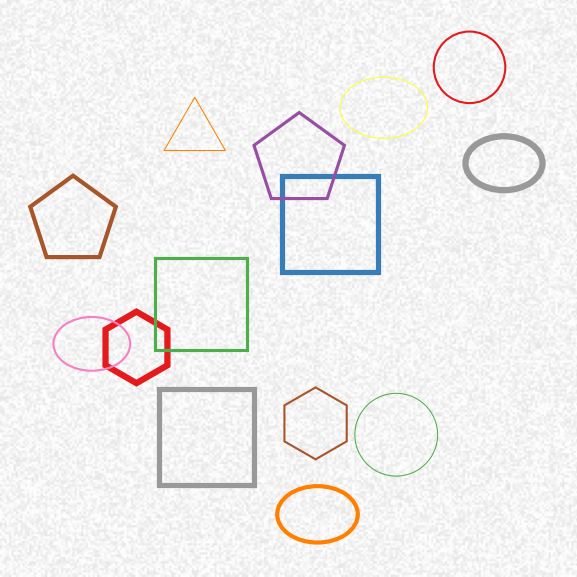[{"shape": "hexagon", "thickness": 3, "radius": 0.31, "center": [0.236, 0.398]}, {"shape": "circle", "thickness": 1, "radius": 0.31, "center": [0.813, 0.883]}, {"shape": "square", "thickness": 2.5, "radius": 0.41, "center": [0.571, 0.611]}, {"shape": "square", "thickness": 1.5, "radius": 0.4, "center": [0.348, 0.473]}, {"shape": "circle", "thickness": 0.5, "radius": 0.36, "center": [0.686, 0.246]}, {"shape": "pentagon", "thickness": 1.5, "radius": 0.41, "center": [0.518, 0.722]}, {"shape": "triangle", "thickness": 0.5, "radius": 0.31, "center": [0.337, 0.769]}, {"shape": "oval", "thickness": 2, "radius": 0.35, "center": [0.55, 0.108]}, {"shape": "oval", "thickness": 0.5, "radius": 0.38, "center": [0.665, 0.813]}, {"shape": "pentagon", "thickness": 2, "radius": 0.39, "center": [0.127, 0.617]}, {"shape": "hexagon", "thickness": 1, "radius": 0.31, "center": [0.546, 0.266]}, {"shape": "oval", "thickness": 1, "radius": 0.33, "center": [0.159, 0.404]}, {"shape": "square", "thickness": 2.5, "radius": 0.42, "center": [0.358, 0.242]}, {"shape": "oval", "thickness": 3, "radius": 0.33, "center": [0.873, 0.717]}]